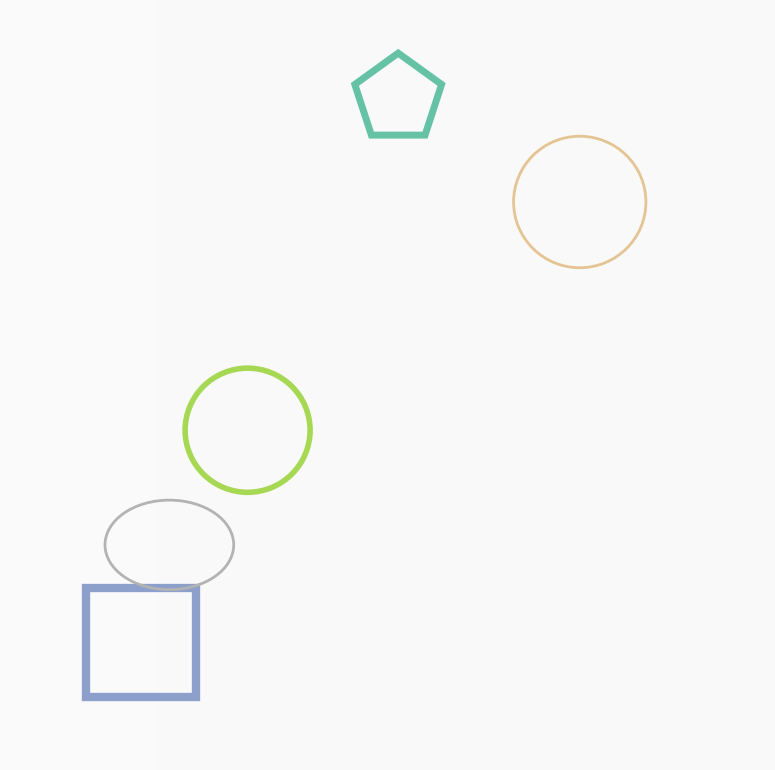[{"shape": "pentagon", "thickness": 2.5, "radius": 0.29, "center": [0.514, 0.872]}, {"shape": "square", "thickness": 3, "radius": 0.35, "center": [0.182, 0.165]}, {"shape": "circle", "thickness": 2, "radius": 0.4, "center": [0.319, 0.441]}, {"shape": "circle", "thickness": 1, "radius": 0.43, "center": [0.748, 0.738]}, {"shape": "oval", "thickness": 1, "radius": 0.42, "center": [0.219, 0.292]}]